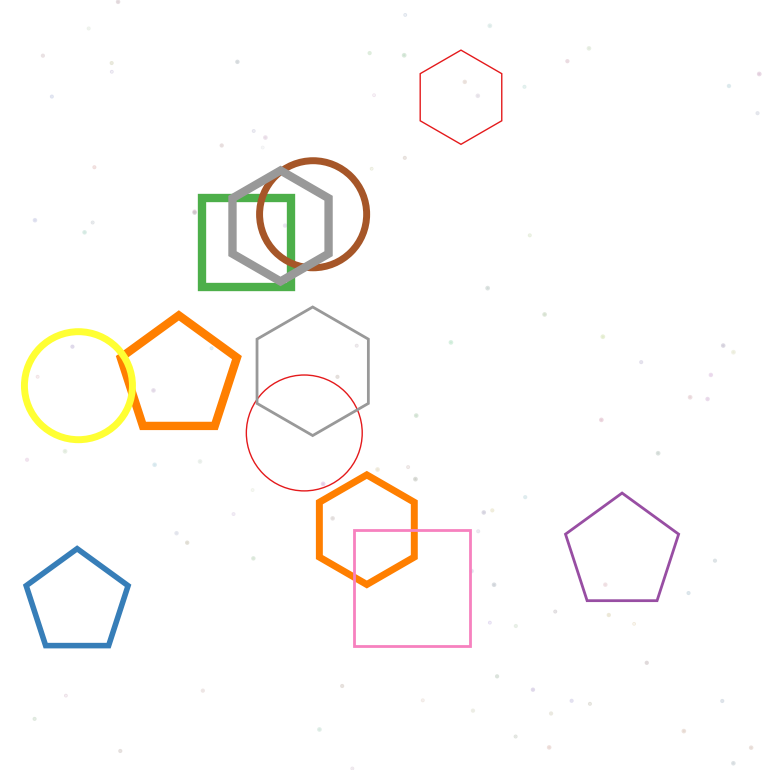[{"shape": "hexagon", "thickness": 0.5, "radius": 0.31, "center": [0.599, 0.874]}, {"shape": "circle", "thickness": 0.5, "radius": 0.38, "center": [0.395, 0.438]}, {"shape": "pentagon", "thickness": 2, "radius": 0.35, "center": [0.1, 0.218]}, {"shape": "square", "thickness": 3, "radius": 0.29, "center": [0.32, 0.685]}, {"shape": "pentagon", "thickness": 1, "radius": 0.39, "center": [0.808, 0.282]}, {"shape": "pentagon", "thickness": 3, "radius": 0.4, "center": [0.232, 0.511]}, {"shape": "hexagon", "thickness": 2.5, "radius": 0.36, "center": [0.476, 0.312]}, {"shape": "circle", "thickness": 2.5, "radius": 0.35, "center": [0.102, 0.499]}, {"shape": "circle", "thickness": 2.5, "radius": 0.35, "center": [0.407, 0.722]}, {"shape": "square", "thickness": 1, "radius": 0.37, "center": [0.535, 0.237]}, {"shape": "hexagon", "thickness": 3, "radius": 0.36, "center": [0.364, 0.707]}, {"shape": "hexagon", "thickness": 1, "radius": 0.42, "center": [0.406, 0.518]}]